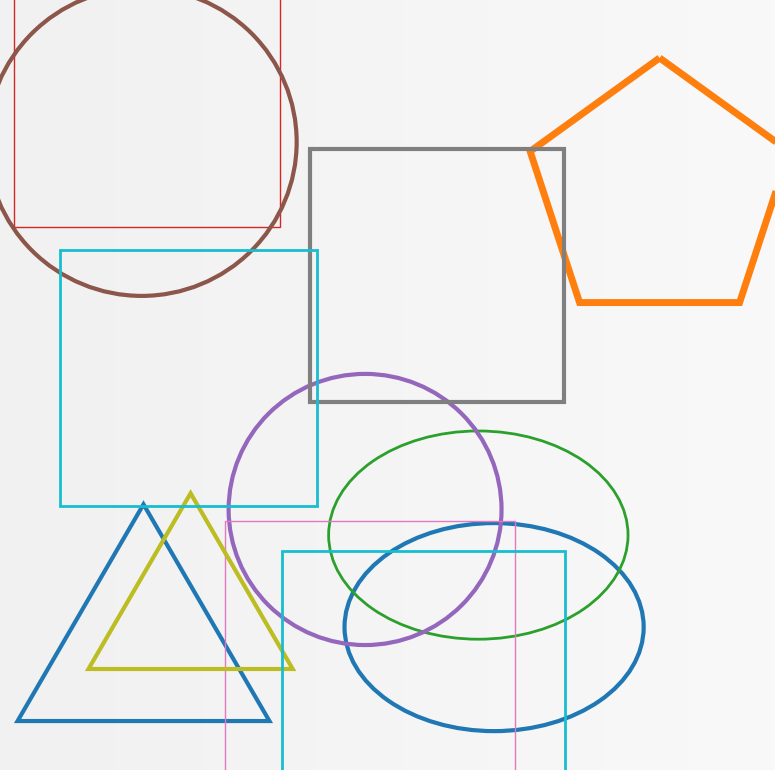[{"shape": "triangle", "thickness": 1.5, "radius": 0.94, "center": [0.185, 0.157]}, {"shape": "oval", "thickness": 1.5, "radius": 0.96, "center": [0.638, 0.186]}, {"shape": "pentagon", "thickness": 2.5, "radius": 0.88, "center": [0.851, 0.749]}, {"shape": "oval", "thickness": 1, "radius": 0.97, "center": [0.617, 0.305]}, {"shape": "square", "thickness": 0.5, "radius": 0.86, "center": [0.19, 0.876]}, {"shape": "circle", "thickness": 1.5, "radius": 0.88, "center": [0.471, 0.338]}, {"shape": "circle", "thickness": 1.5, "radius": 1.0, "center": [0.183, 0.816]}, {"shape": "square", "thickness": 0.5, "radius": 0.94, "center": [0.478, 0.136]}, {"shape": "square", "thickness": 1.5, "radius": 0.82, "center": [0.564, 0.642]}, {"shape": "triangle", "thickness": 1.5, "radius": 0.76, "center": [0.246, 0.207]}, {"shape": "square", "thickness": 1, "radius": 0.83, "center": [0.244, 0.509]}, {"shape": "square", "thickness": 1, "radius": 0.91, "center": [0.547, 0.102]}]